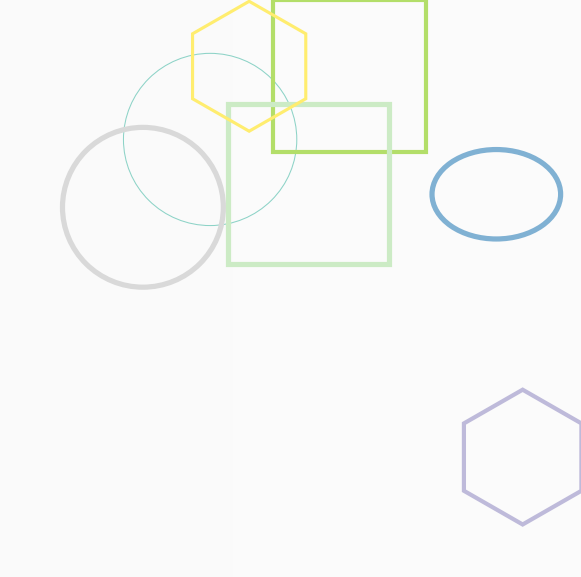[{"shape": "circle", "thickness": 0.5, "radius": 0.75, "center": [0.361, 0.758]}, {"shape": "hexagon", "thickness": 2, "radius": 0.58, "center": [0.899, 0.208]}, {"shape": "oval", "thickness": 2.5, "radius": 0.55, "center": [0.854, 0.663]}, {"shape": "square", "thickness": 2, "radius": 0.66, "center": [0.602, 0.867]}, {"shape": "circle", "thickness": 2.5, "radius": 0.69, "center": [0.246, 0.64]}, {"shape": "square", "thickness": 2.5, "radius": 0.69, "center": [0.531, 0.68]}, {"shape": "hexagon", "thickness": 1.5, "radius": 0.56, "center": [0.429, 0.884]}]